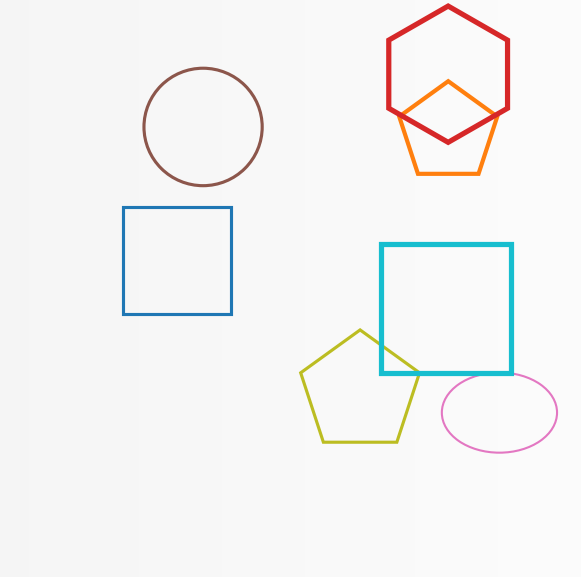[{"shape": "square", "thickness": 1.5, "radius": 0.46, "center": [0.304, 0.548]}, {"shape": "pentagon", "thickness": 2, "radius": 0.44, "center": [0.771, 0.77]}, {"shape": "hexagon", "thickness": 2.5, "radius": 0.59, "center": [0.771, 0.871]}, {"shape": "circle", "thickness": 1.5, "radius": 0.51, "center": [0.349, 0.779]}, {"shape": "oval", "thickness": 1, "radius": 0.5, "center": [0.859, 0.285]}, {"shape": "pentagon", "thickness": 1.5, "radius": 0.54, "center": [0.62, 0.32]}, {"shape": "square", "thickness": 2.5, "radius": 0.56, "center": [0.767, 0.465]}]